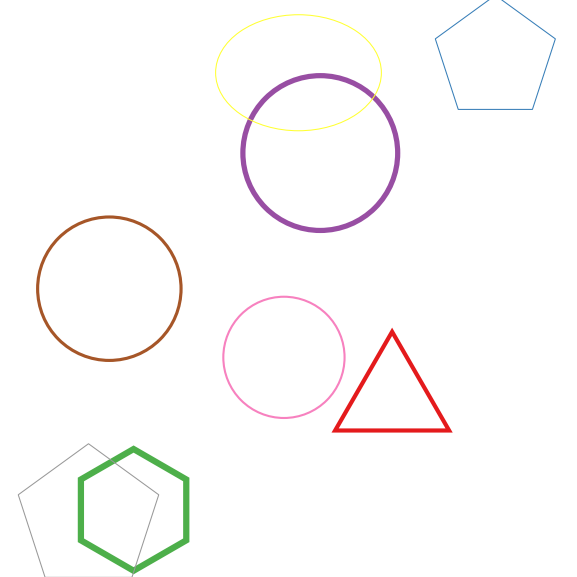[{"shape": "triangle", "thickness": 2, "radius": 0.57, "center": [0.679, 0.311]}, {"shape": "pentagon", "thickness": 0.5, "radius": 0.55, "center": [0.858, 0.898]}, {"shape": "hexagon", "thickness": 3, "radius": 0.53, "center": [0.231, 0.116]}, {"shape": "circle", "thickness": 2.5, "radius": 0.67, "center": [0.555, 0.734]}, {"shape": "oval", "thickness": 0.5, "radius": 0.72, "center": [0.517, 0.873]}, {"shape": "circle", "thickness": 1.5, "radius": 0.62, "center": [0.189, 0.499]}, {"shape": "circle", "thickness": 1, "radius": 0.52, "center": [0.492, 0.38]}, {"shape": "pentagon", "thickness": 0.5, "radius": 0.64, "center": [0.153, 0.103]}]